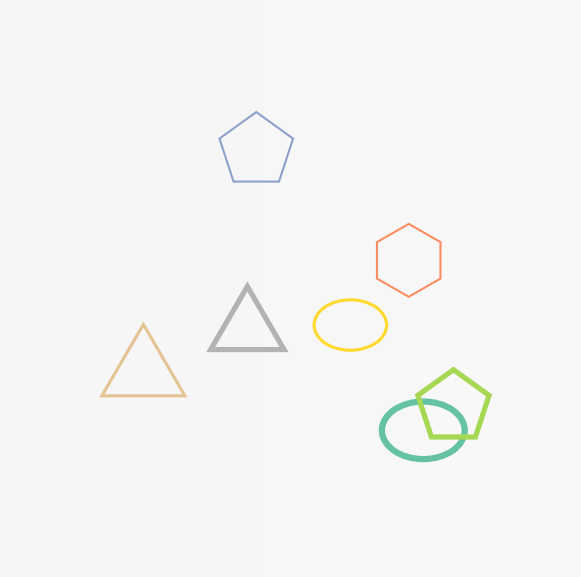[{"shape": "oval", "thickness": 3, "radius": 0.36, "center": [0.728, 0.254]}, {"shape": "hexagon", "thickness": 1, "radius": 0.32, "center": [0.703, 0.548]}, {"shape": "pentagon", "thickness": 1, "radius": 0.33, "center": [0.441, 0.739]}, {"shape": "pentagon", "thickness": 2.5, "radius": 0.32, "center": [0.78, 0.295]}, {"shape": "oval", "thickness": 1.5, "radius": 0.31, "center": [0.603, 0.436]}, {"shape": "triangle", "thickness": 1.5, "radius": 0.41, "center": [0.247, 0.355]}, {"shape": "triangle", "thickness": 2.5, "radius": 0.36, "center": [0.426, 0.43]}]